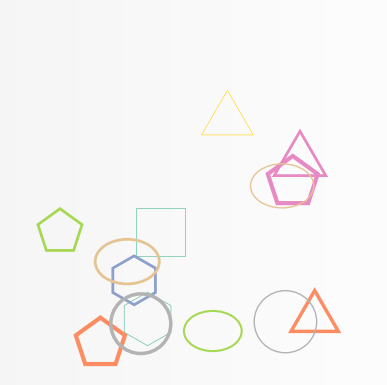[{"shape": "square", "thickness": 0.5, "radius": 0.31, "center": [0.414, 0.398]}, {"shape": "hexagon", "thickness": 0.5, "radius": 0.35, "center": [0.381, 0.172]}, {"shape": "pentagon", "thickness": 3, "radius": 0.33, "center": [0.259, 0.108]}, {"shape": "triangle", "thickness": 2.5, "radius": 0.35, "center": [0.812, 0.175]}, {"shape": "hexagon", "thickness": 2, "radius": 0.32, "center": [0.346, 0.272]}, {"shape": "triangle", "thickness": 2, "radius": 0.38, "center": [0.774, 0.582]}, {"shape": "pentagon", "thickness": 3, "radius": 0.34, "center": [0.756, 0.527]}, {"shape": "pentagon", "thickness": 2, "radius": 0.3, "center": [0.155, 0.398]}, {"shape": "oval", "thickness": 1.5, "radius": 0.37, "center": [0.549, 0.14]}, {"shape": "triangle", "thickness": 0.5, "radius": 0.39, "center": [0.587, 0.688]}, {"shape": "oval", "thickness": 1, "radius": 0.41, "center": [0.728, 0.517]}, {"shape": "oval", "thickness": 2, "radius": 0.41, "center": [0.328, 0.321]}, {"shape": "circle", "thickness": 1, "radius": 0.4, "center": [0.737, 0.164]}, {"shape": "circle", "thickness": 2.5, "radius": 0.39, "center": [0.363, 0.159]}]